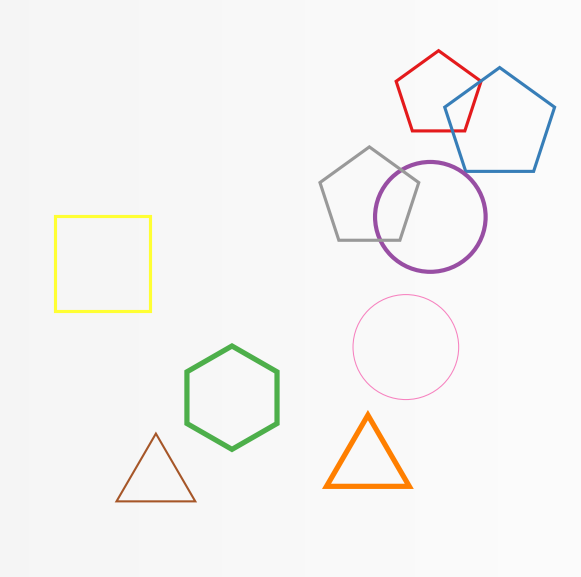[{"shape": "pentagon", "thickness": 1.5, "radius": 0.38, "center": [0.755, 0.835]}, {"shape": "pentagon", "thickness": 1.5, "radius": 0.5, "center": [0.86, 0.783]}, {"shape": "hexagon", "thickness": 2.5, "radius": 0.45, "center": [0.399, 0.311]}, {"shape": "circle", "thickness": 2, "radius": 0.48, "center": [0.74, 0.624]}, {"shape": "triangle", "thickness": 2.5, "radius": 0.41, "center": [0.633, 0.198]}, {"shape": "square", "thickness": 1.5, "radius": 0.41, "center": [0.177, 0.543]}, {"shape": "triangle", "thickness": 1, "radius": 0.39, "center": [0.268, 0.17]}, {"shape": "circle", "thickness": 0.5, "radius": 0.45, "center": [0.698, 0.398]}, {"shape": "pentagon", "thickness": 1.5, "radius": 0.45, "center": [0.635, 0.655]}]